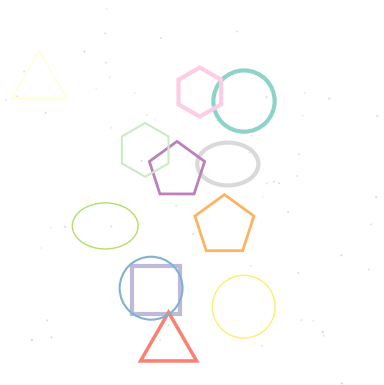[{"shape": "circle", "thickness": 3, "radius": 0.4, "center": [0.634, 0.737]}, {"shape": "triangle", "thickness": 0.5, "radius": 0.41, "center": [0.102, 0.786]}, {"shape": "square", "thickness": 3, "radius": 0.32, "center": [0.405, 0.247]}, {"shape": "triangle", "thickness": 2.5, "radius": 0.42, "center": [0.438, 0.105]}, {"shape": "circle", "thickness": 1.5, "radius": 0.41, "center": [0.392, 0.251]}, {"shape": "pentagon", "thickness": 2, "radius": 0.4, "center": [0.583, 0.414]}, {"shape": "oval", "thickness": 1, "radius": 0.43, "center": [0.273, 0.413]}, {"shape": "hexagon", "thickness": 3, "radius": 0.32, "center": [0.519, 0.761]}, {"shape": "oval", "thickness": 3, "radius": 0.4, "center": [0.592, 0.574]}, {"shape": "pentagon", "thickness": 2, "radius": 0.38, "center": [0.46, 0.557]}, {"shape": "hexagon", "thickness": 1.5, "radius": 0.35, "center": [0.377, 0.611]}, {"shape": "circle", "thickness": 1, "radius": 0.41, "center": [0.633, 0.203]}]